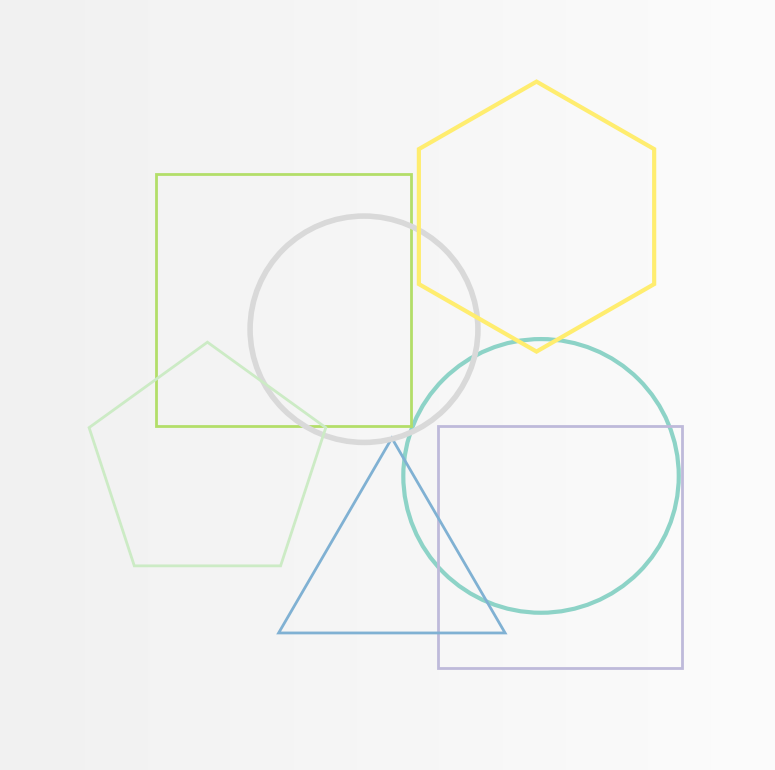[{"shape": "circle", "thickness": 1.5, "radius": 0.89, "center": [0.698, 0.382]}, {"shape": "square", "thickness": 1, "radius": 0.78, "center": [0.723, 0.29]}, {"shape": "triangle", "thickness": 1, "radius": 0.84, "center": [0.506, 0.262]}, {"shape": "square", "thickness": 1, "radius": 0.82, "center": [0.366, 0.611]}, {"shape": "circle", "thickness": 2, "radius": 0.73, "center": [0.47, 0.572]}, {"shape": "pentagon", "thickness": 1, "radius": 0.8, "center": [0.268, 0.395]}, {"shape": "hexagon", "thickness": 1.5, "radius": 0.88, "center": [0.692, 0.719]}]